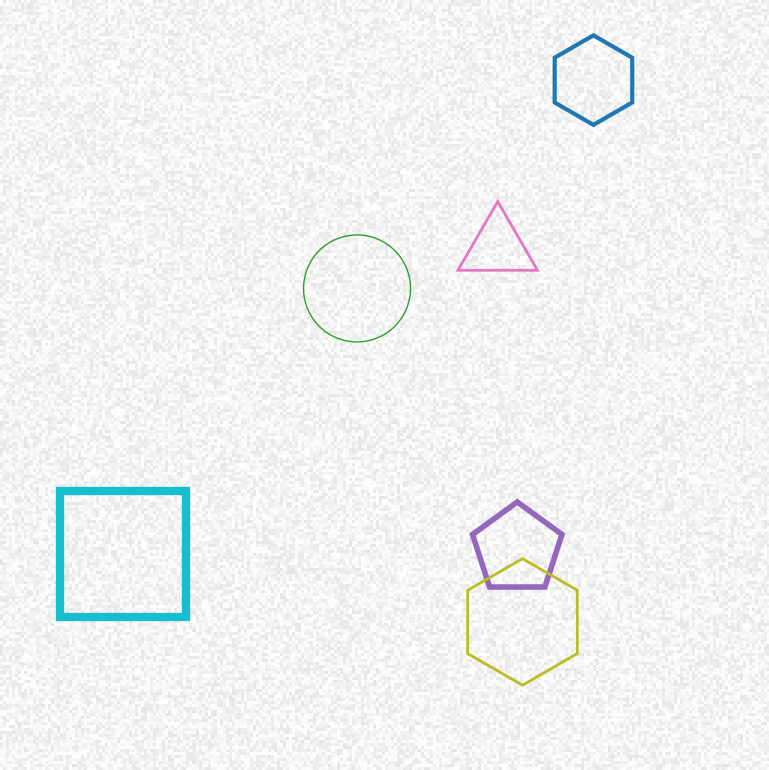[{"shape": "hexagon", "thickness": 1.5, "radius": 0.29, "center": [0.771, 0.896]}, {"shape": "circle", "thickness": 0.5, "radius": 0.35, "center": [0.464, 0.625]}, {"shape": "pentagon", "thickness": 2, "radius": 0.31, "center": [0.672, 0.287]}, {"shape": "triangle", "thickness": 1, "radius": 0.3, "center": [0.646, 0.679]}, {"shape": "hexagon", "thickness": 1, "radius": 0.41, "center": [0.679, 0.192]}, {"shape": "square", "thickness": 3, "radius": 0.41, "center": [0.16, 0.281]}]